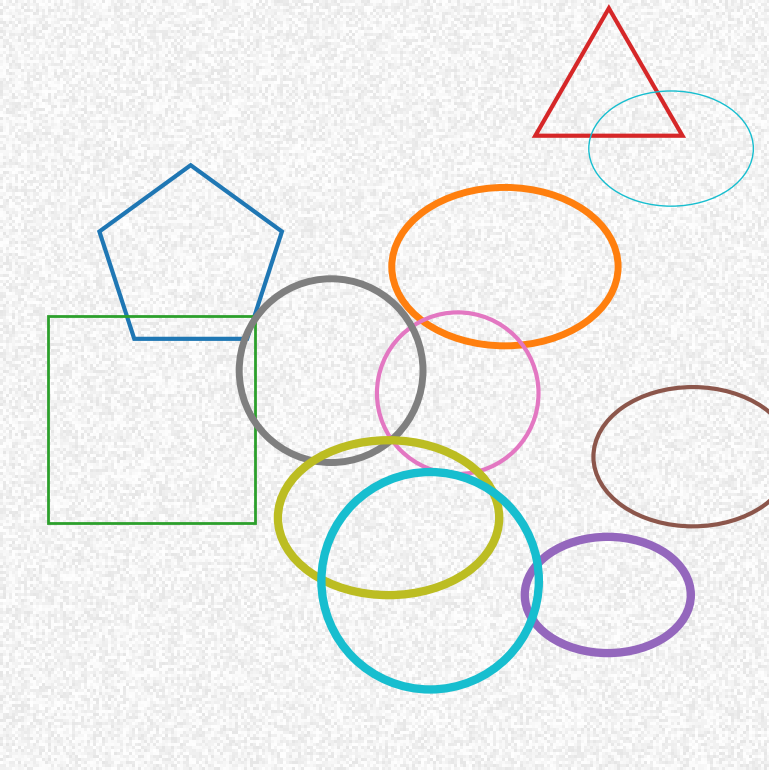[{"shape": "pentagon", "thickness": 1.5, "radius": 0.62, "center": [0.248, 0.661]}, {"shape": "oval", "thickness": 2.5, "radius": 0.73, "center": [0.656, 0.654]}, {"shape": "square", "thickness": 1, "radius": 0.67, "center": [0.196, 0.455]}, {"shape": "triangle", "thickness": 1.5, "radius": 0.55, "center": [0.791, 0.879]}, {"shape": "oval", "thickness": 3, "radius": 0.54, "center": [0.789, 0.227]}, {"shape": "oval", "thickness": 1.5, "radius": 0.65, "center": [0.9, 0.407]}, {"shape": "circle", "thickness": 1.5, "radius": 0.52, "center": [0.594, 0.489]}, {"shape": "circle", "thickness": 2.5, "radius": 0.6, "center": [0.43, 0.519]}, {"shape": "oval", "thickness": 3, "radius": 0.72, "center": [0.505, 0.328]}, {"shape": "oval", "thickness": 0.5, "radius": 0.53, "center": [0.872, 0.807]}, {"shape": "circle", "thickness": 3, "radius": 0.71, "center": [0.559, 0.246]}]